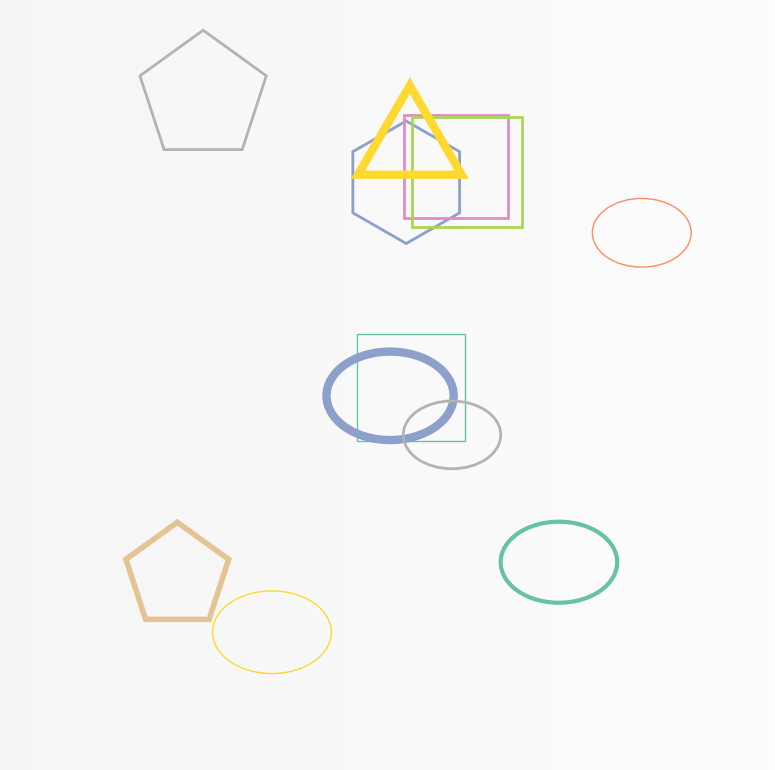[{"shape": "square", "thickness": 0.5, "radius": 0.35, "center": [0.53, 0.496]}, {"shape": "oval", "thickness": 1.5, "radius": 0.38, "center": [0.721, 0.27]}, {"shape": "oval", "thickness": 0.5, "radius": 0.32, "center": [0.828, 0.698]}, {"shape": "oval", "thickness": 3, "radius": 0.41, "center": [0.503, 0.486]}, {"shape": "hexagon", "thickness": 1, "radius": 0.4, "center": [0.524, 0.763]}, {"shape": "square", "thickness": 1, "radius": 0.33, "center": [0.588, 0.783]}, {"shape": "square", "thickness": 1, "radius": 0.36, "center": [0.603, 0.777]}, {"shape": "oval", "thickness": 0.5, "radius": 0.38, "center": [0.351, 0.179]}, {"shape": "triangle", "thickness": 3, "radius": 0.39, "center": [0.529, 0.812]}, {"shape": "pentagon", "thickness": 2, "radius": 0.35, "center": [0.229, 0.252]}, {"shape": "oval", "thickness": 1, "radius": 0.31, "center": [0.583, 0.435]}, {"shape": "pentagon", "thickness": 1, "radius": 0.43, "center": [0.262, 0.875]}]